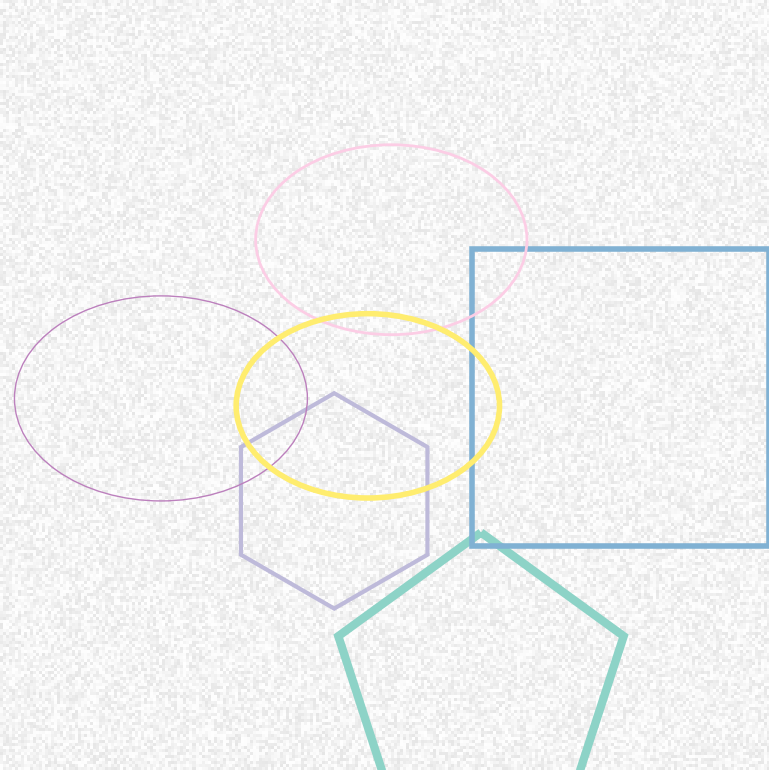[{"shape": "pentagon", "thickness": 3, "radius": 0.97, "center": [0.625, 0.114]}, {"shape": "hexagon", "thickness": 1.5, "radius": 0.7, "center": [0.434, 0.349]}, {"shape": "square", "thickness": 2, "radius": 0.97, "center": [0.806, 0.484]}, {"shape": "oval", "thickness": 1, "radius": 0.88, "center": [0.508, 0.689]}, {"shape": "oval", "thickness": 0.5, "radius": 0.95, "center": [0.209, 0.483]}, {"shape": "oval", "thickness": 2, "radius": 0.86, "center": [0.478, 0.473]}]